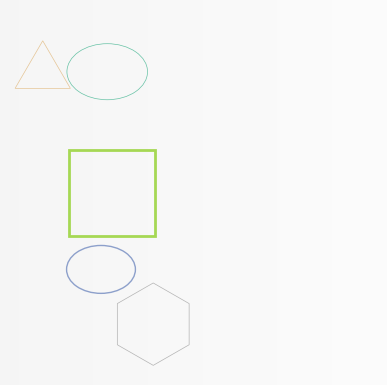[{"shape": "oval", "thickness": 0.5, "radius": 0.52, "center": [0.277, 0.814]}, {"shape": "oval", "thickness": 1, "radius": 0.44, "center": [0.261, 0.3]}, {"shape": "square", "thickness": 2, "radius": 0.56, "center": [0.289, 0.498]}, {"shape": "triangle", "thickness": 0.5, "radius": 0.41, "center": [0.11, 0.812]}, {"shape": "hexagon", "thickness": 0.5, "radius": 0.53, "center": [0.395, 0.158]}]